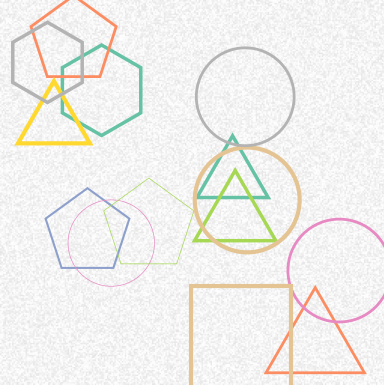[{"shape": "triangle", "thickness": 2.5, "radius": 0.53, "center": [0.604, 0.54]}, {"shape": "hexagon", "thickness": 2.5, "radius": 0.59, "center": [0.264, 0.766]}, {"shape": "pentagon", "thickness": 2, "radius": 0.58, "center": [0.191, 0.895]}, {"shape": "triangle", "thickness": 2, "radius": 0.74, "center": [0.819, 0.106]}, {"shape": "pentagon", "thickness": 1.5, "radius": 0.57, "center": [0.227, 0.397]}, {"shape": "circle", "thickness": 0.5, "radius": 0.56, "center": [0.289, 0.369]}, {"shape": "circle", "thickness": 2, "radius": 0.67, "center": [0.881, 0.297]}, {"shape": "pentagon", "thickness": 0.5, "radius": 0.62, "center": [0.387, 0.414]}, {"shape": "triangle", "thickness": 2.5, "radius": 0.61, "center": [0.611, 0.436]}, {"shape": "triangle", "thickness": 3, "radius": 0.54, "center": [0.14, 0.682]}, {"shape": "circle", "thickness": 3, "radius": 0.68, "center": [0.642, 0.481]}, {"shape": "square", "thickness": 3, "radius": 0.65, "center": [0.626, 0.126]}, {"shape": "hexagon", "thickness": 2.5, "radius": 0.52, "center": [0.123, 0.838]}, {"shape": "circle", "thickness": 2, "radius": 0.64, "center": [0.637, 0.749]}]